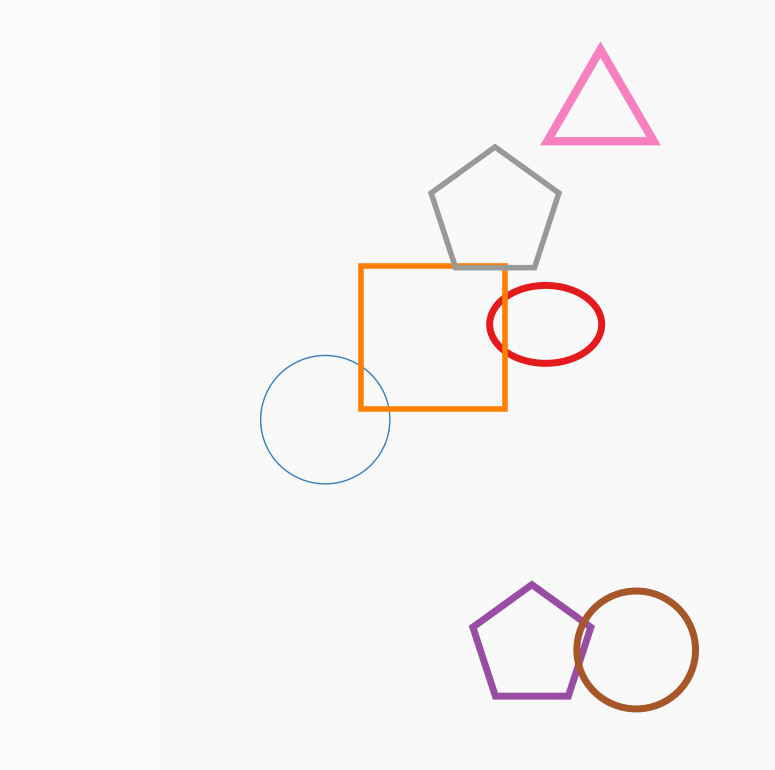[{"shape": "oval", "thickness": 2.5, "radius": 0.36, "center": [0.704, 0.579]}, {"shape": "circle", "thickness": 0.5, "radius": 0.42, "center": [0.42, 0.455]}, {"shape": "pentagon", "thickness": 2.5, "radius": 0.4, "center": [0.686, 0.161]}, {"shape": "square", "thickness": 2, "radius": 0.46, "center": [0.559, 0.562]}, {"shape": "circle", "thickness": 2.5, "radius": 0.38, "center": [0.821, 0.156]}, {"shape": "triangle", "thickness": 3, "radius": 0.4, "center": [0.775, 0.856]}, {"shape": "pentagon", "thickness": 2, "radius": 0.43, "center": [0.639, 0.723]}]